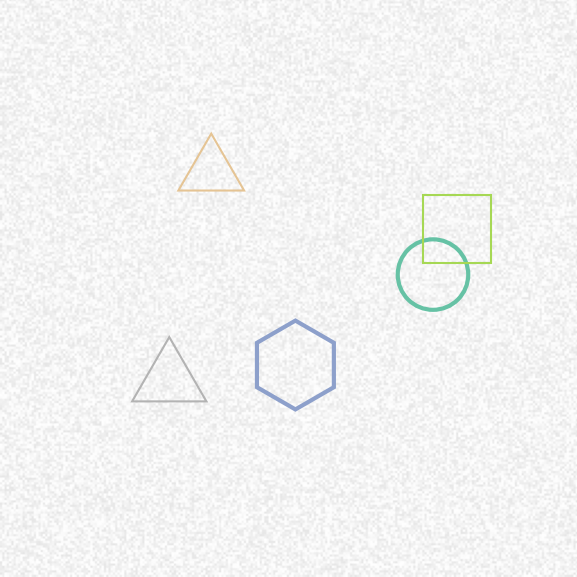[{"shape": "circle", "thickness": 2, "radius": 0.31, "center": [0.75, 0.524]}, {"shape": "hexagon", "thickness": 2, "radius": 0.38, "center": [0.512, 0.367]}, {"shape": "square", "thickness": 1, "radius": 0.29, "center": [0.791, 0.602]}, {"shape": "triangle", "thickness": 1, "radius": 0.33, "center": [0.366, 0.702]}, {"shape": "triangle", "thickness": 1, "radius": 0.37, "center": [0.293, 0.341]}]